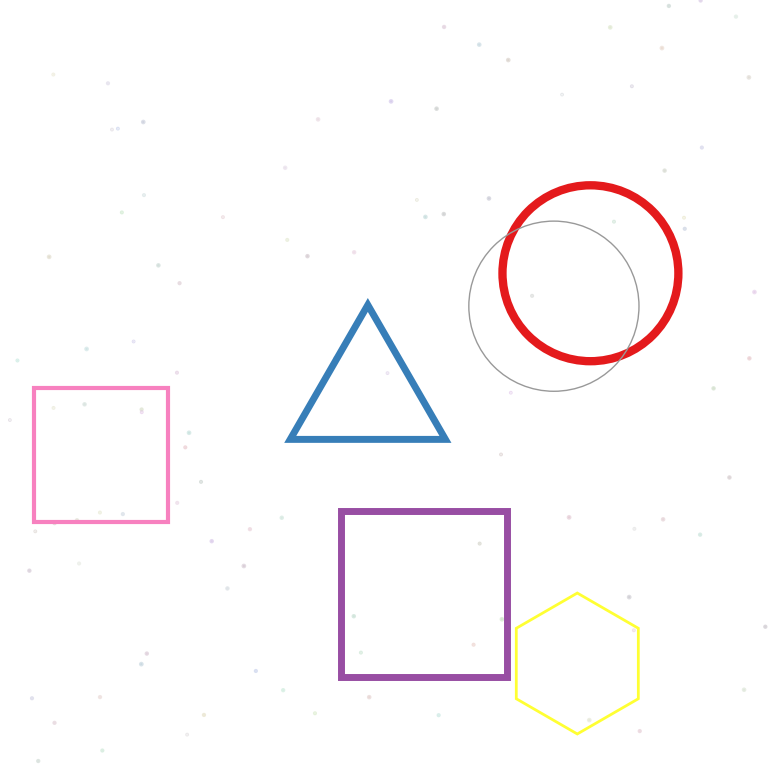[{"shape": "circle", "thickness": 3, "radius": 0.57, "center": [0.767, 0.645]}, {"shape": "triangle", "thickness": 2.5, "radius": 0.58, "center": [0.478, 0.488]}, {"shape": "square", "thickness": 2.5, "radius": 0.54, "center": [0.55, 0.228]}, {"shape": "hexagon", "thickness": 1, "radius": 0.46, "center": [0.75, 0.138]}, {"shape": "square", "thickness": 1.5, "radius": 0.44, "center": [0.132, 0.409]}, {"shape": "circle", "thickness": 0.5, "radius": 0.55, "center": [0.719, 0.602]}]